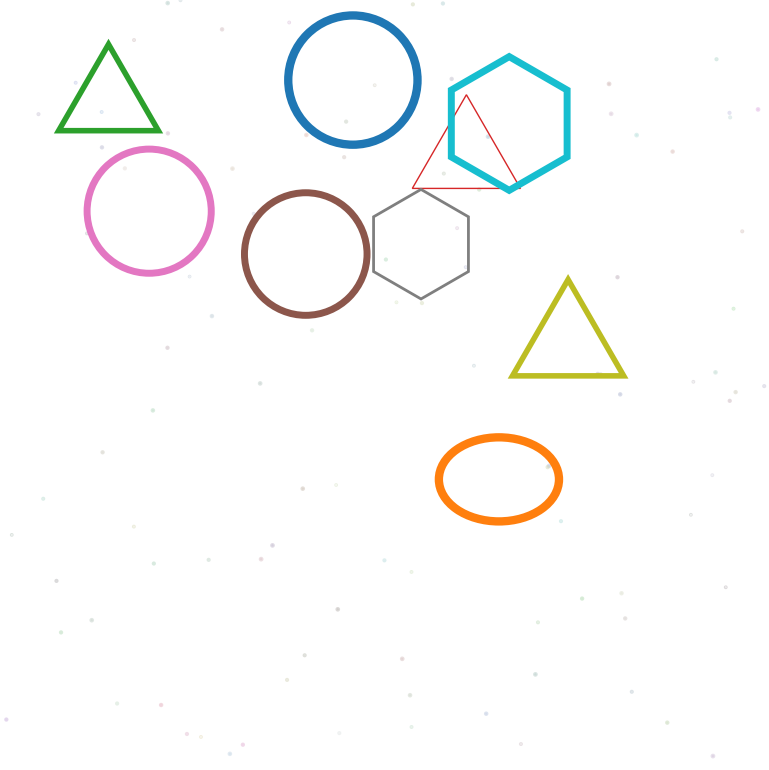[{"shape": "circle", "thickness": 3, "radius": 0.42, "center": [0.458, 0.896]}, {"shape": "oval", "thickness": 3, "radius": 0.39, "center": [0.648, 0.377]}, {"shape": "triangle", "thickness": 2, "radius": 0.37, "center": [0.141, 0.868]}, {"shape": "triangle", "thickness": 0.5, "radius": 0.41, "center": [0.606, 0.796]}, {"shape": "circle", "thickness": 2.5, "radius": 0.4, "center": [0.397, 0.67]}, {"shape": "circle", "thickness": 2.5, "radius": 0.4, "center": [0.194, 0.726]}, {"shape": "hexagon", "thickness": 1, "radius": 0.36, "center": [0.547, 0.683]}, {"shape": "triangle", "thickness": 2, "radius": 0.42, "center": [0.738, 0.554]}, {"shape": "hexagon", "thickness": 2.5, "radius": 0.43, "center": [0.661, 0.84]}]